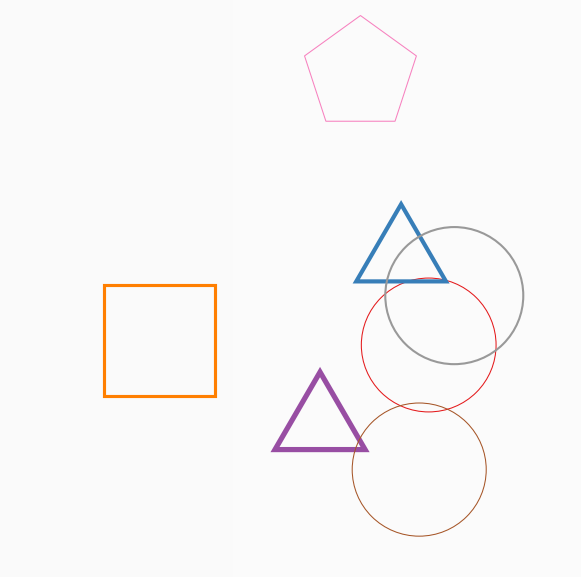[{"shape": "circle", "thickness": 0.5, "radius": 0.58, "center": [0.738, 0.402]}, {"shape": "triangle", "thickness": 2, "radius": 0.45, "center": [0.69, 0.556]}, {"shape": "triangle", "thickness": 2.5, "radius": 0.45, "center": [0.551, 0.265]}, {"shape": "square", "thickness": 1.5, "radius": 0.48, "center": [0.274, 0.41]}, {"shape": "circle", "thickness": 0.5, "radius": 0.58, "center": [0.721, 0.186]}, {"shape": "pentagon", "thickness": 0.5, "radius": 0.51, "center": [0.62, 0.871]}, {"shape": "circle", "thickness": 1, "radius": 0.59, "center": [0.782, 0.487]}]